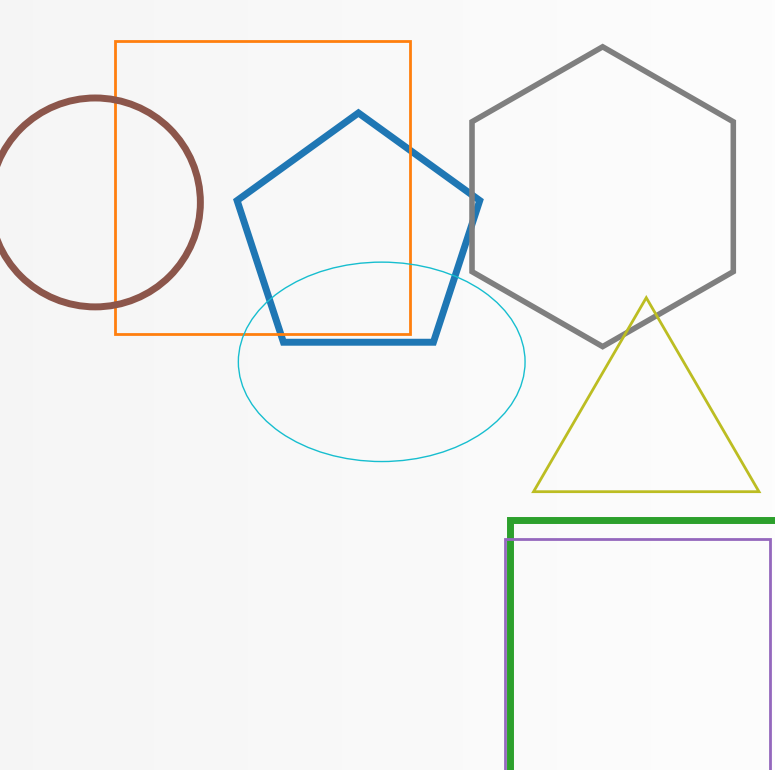[{"shape": "pentagon", "thickness": 2.5, "radius": 0.82, "center": [0.462, 0.689]}, {"shape": "square", "thickness": 1, "radius": 0.95, "center": [0.338, 0.756]}, {"shape": "square", "thickness": 2.5, "radius": 0.96, "center": [0.85, 0.132]}, {"shape": "square", "thickness": 1, "radius": 0.85, "center": [0.822, 0.13]}, {"shape": "circle", "thickness": 2.5, "radius": 0.68, "center": [0.123, 0.737]}, {"shape": "hexagon", "thickness": 2, "radius": 0.97, "center": [0.778, 0.745]}, {"shape": "triangle", "thickness": 1, "radius": 0.84, "center": [0.834, 0.445]}, {"shape": "oval", "thickness": 0.5, "radius": 0.92, "center": [0.493, 0.53]}]